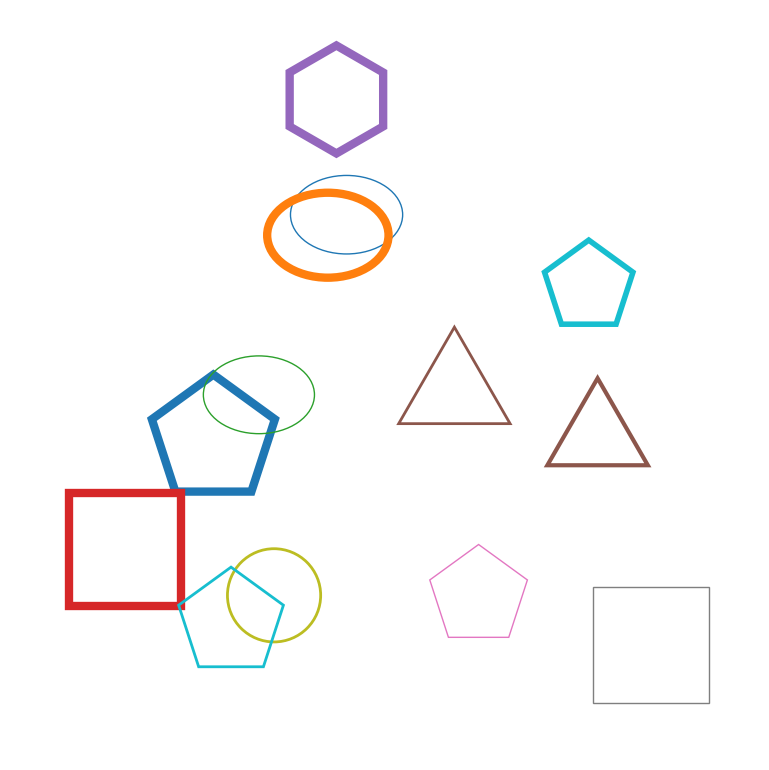[{"shape": "oval", "thickness": 0.5, "radius": 0.36, "center": [0.45, 0.721]}, {"shape": "pentagon", "thickness": 3, "radius": 0.42, "center": [0.277, 0.43]}, {"shape": "oval", "thickness": 3, "radius": 0.39, "center": [0.426, 0.695]}, {"shape": "oval", "thickness": 0.5, "radius": 0.36, "center": [0.336, 0.487]}, {"shape": "square", "thickness": 3, "radius": 0.37, "center": [0.162, 0.287]}, {"shape": "hexagon", "thickness": 3, "radius": 0.35, "center": [0.437, 0.871]}, {"shape": "triangle", "thickness": 1.5, "radius": 0.38, "center": [0.776, 0.433]}, {"shape": "triangle", "thickness": 1, "radius": 0.42, "center": [0.59, 0.492]}, {"shape": "pentagon", "thickness": 0.5, "radius": 0.33, "center": [0.622, 0.226]}, {"shape": "square", "thickness": 0.5, "radius": 0.38, "center": [0.845, 0.163]}, {"shape": "circle", "thickness": 1, "radius": 0.3, "center": [0.356, 0.227]}, {"shape": "pentagon", "thickness": 2, "radius": 0.3, "center": [0.765, 0.628]}, {"shape": "pentagon", "thickness": 1, "radius": 0.36, "center": [0.3, 0.192]}]